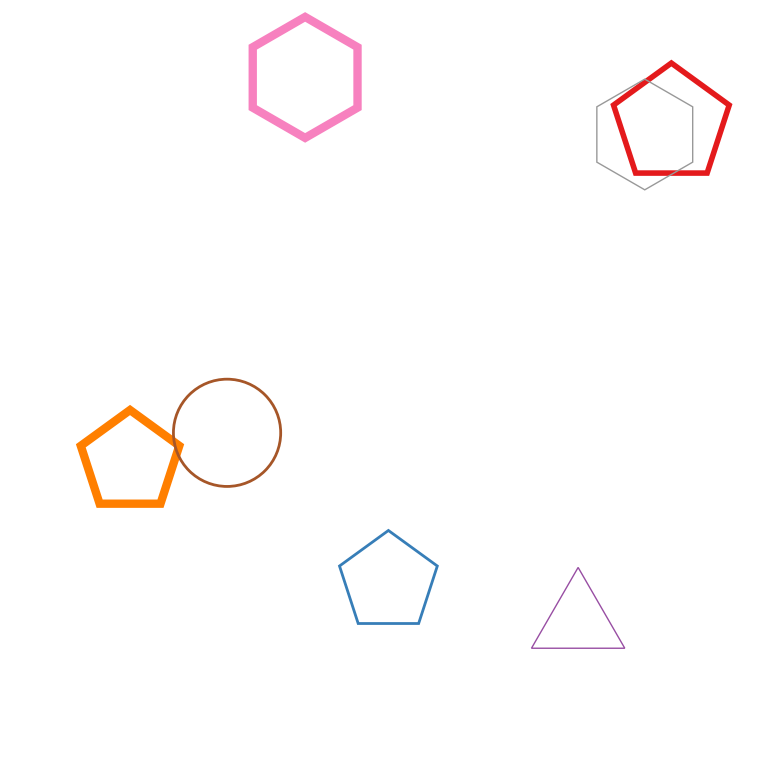[{"shape": "pentagon", "thickness": 2, "radius": 0.39, "center": [0.872, 0.839]}, {"shape": "pentagon", "thickness": 1, "radius": 0.33, "center": [0.504, 0.244]}, {"shape": "triangle", "thickness": 0.5, "radius": 0.35, "center": [0.751, 0.193]}, {"shape": "pentagon", "thickness": 3, "radius": 0.34, "center": [0.169, 0.4]}, {"shape": "circle", "thickness": 1, "radius": 0.35, "center": [0.295, 0.438]}, {"shape": "hexagon", "thickness": 3, "radius": 0.39, "center": [0.396, 0.899]}, {"shape": "hexagon", "thickness": 0.5, "radius": 0.36, "center": [0.837, 0.825]}]